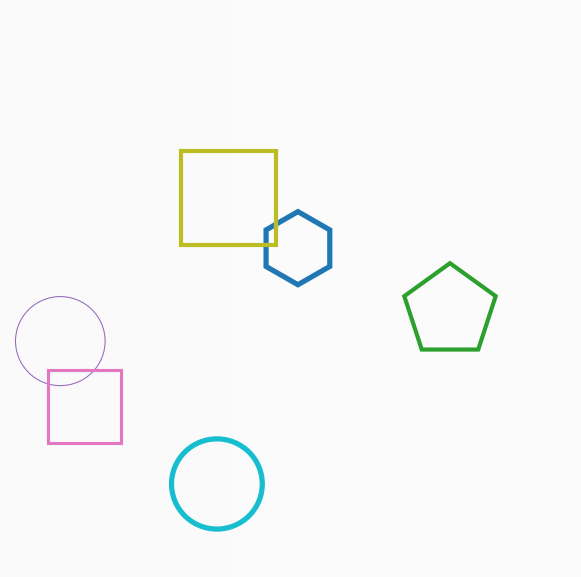[{"shape": "hexagon", "thickness": 2.5, "radius": 0.32, "center": [0.513, 0.569]}, {"shape": "pentagon", "thickness": 2, "radius": 0.41, "center": [0.774, 0.461]}, {"shape": "circle", "thickness": 0.5, "radius": 0.39, "center": [0.104, 0.408]}, {"shape": "square", "thickness": 1.5, "radius": 0.31, "center": [0.146, 0.295]}, {"shape": "square", "thickness": 2, "radius": 0.41, "center": [0.394, 0.656]}, {"shape": "circle", "thickness": 2.5, "radius": 0.39, "center": [0.373, 0.161]}]